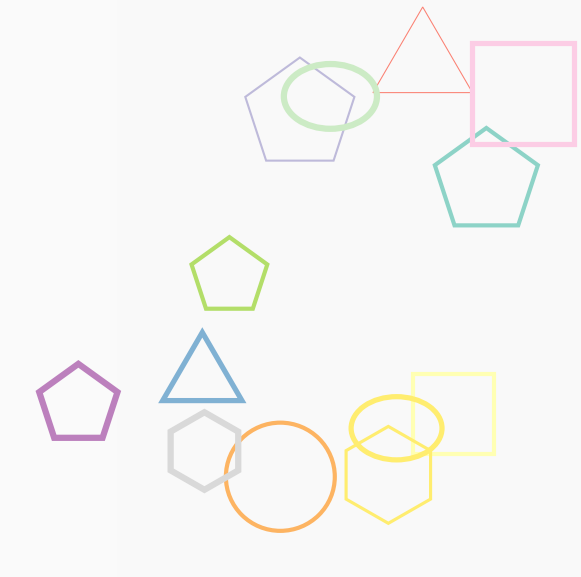[{"shape": "pentagon", "thickness": 2, "radius": 0.47, "center": [0.837, 0.684]}, {"shape": "square", "thickness": 2, "radius": 0.35, "center": [0.78, 0.282]}, {"shape": "pentagon", "thickness": 1, "radius": 0.49, "center": [0.516, 0.801]}, {"shape": "triangle", "thickness": 0.5, "radius": 0.49, "center": [0.727, 0.888]}, {"shape": "triangle", "thickness": 2.5, "radius": 0.39, "center": [0.348, 0.345]}, {"shape": "circle", "thickness": 2, "radius": 0.47, "center": [0.482, 0.174]}, {"shape": "pentagon", "thickness": 2, "radius": 0.34, "center": [0.395, 0.52]}, {"shape": "square", "thickness": 2.5, "radius": 0.44, "center": [0.9, 0.837]}, {"shape": "hexagon", "thickness": 3, "radius": 0.34, "center": [0.352, 0.218]}, {"shape": "pentagon", "thickness": 3, "radius": 0.35, "center": [0.135, 0.298]}, {"shape": "oval", "thickness": 3, "radius": 0.4, "center": [0.568, 0.832]}, {"shape": "oval", "thickness": 2.5, "radius": 0.39, "center": [0.682, 0.258]}, {"shape": "hexagon", "thickness": 1.5, "radius": 0.42, "center": [0.668, 0.177]}]